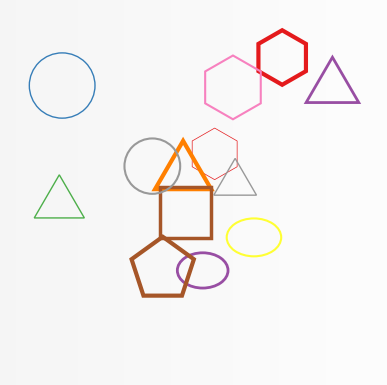[{"shape": "hexagon", "thickness": 3, "radius": 0.35, "center": [0.728, 0.851]}, {"shape": "hexagon", "thickness": 0.5, "radius": 0.33, "center": [0.554, 0.6]}, {"shape": "circle", "thickness": 1, "radius": 0.42, "center": [0.16, 0.778]}, {"shape": "triangle", "thickness": 1, "radius": 0.37, "center": [0.153, 0.471]}, {"shape": "triangle", "thickness": 2, "radius": 0.39, "center": [0.858, 0.773]}, {"shape": "oval", "thickness": 2, "radius": 0.33, "center": [0.523, 0.298]}, {"shape": "triangle", "thickness": 3, "radius": 0.42, "center": [0.473, 0.55]}, {"shape": "oval", "thickness": 1.5, "radius": 0.35, "center": [0.655, 0.383]}, {"shape": "pentagon", "thickness": 3, "radius": 0.42, "center": [0.42, 0.301]}, {"shape": "square", "thickness": 2.5, "radius": 0.33, "center": [0.479, 0.448]}, {"shape": "hexagon", "thickness": 1.5, "radius": 0.41, "center": [0.601, 0.773]}, {"shape": "circle", "thickness": 1.5, "radius": 0.36, "center": [0.393, 0.568]}, {"shape": "triangle", "thickness": 1, "radius": 0.32, "center": [0.607, 0.525]}]